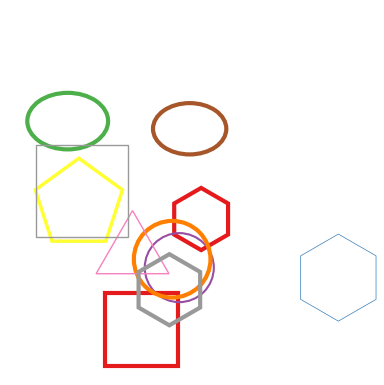[{"shape": "hexagon", "thickness": 3, "radius": 0.4, "center": [0.522, 0.431]}, {"shape": "square", "thickness": 3, "radius": 0.47, "center": [0.367, 0.143]}, {"shape": "hexagon", "thickness": 0.5, "radius": 0.57, "center": [0.879, 0.279]}, {"shape": "oval", "thickness": 3, "radius": 0.52, "center": [0.176, 0.685]}, {"shape": "circle", "thickness": 1.5, "radius": 0.45, "center": [0.466, 0.305]}, {"shape": "circle", "thickness": 3, "radius": 0.5, "center": [0.447, 0.327]}, {"shape": "pentagon", "thickness": 2.5, "radius": 0.6, "center": [0.205, 0.47]}, {"shape": "oval", "thickness": 3, "radius": 0.48, "center": [0.493, 0.666]}, {"shape": "triangle", "thickness": 1, "radius": 0.55, "center": [0.344, 0.344]}, {"shape": "hexagon", "thickness": 3, "radius": 0.46, "center": [0.44, 0.247]}, {"shape": "square", "thickness": 1, "radius": 0.6, "center": [0.213, 0.504]}]